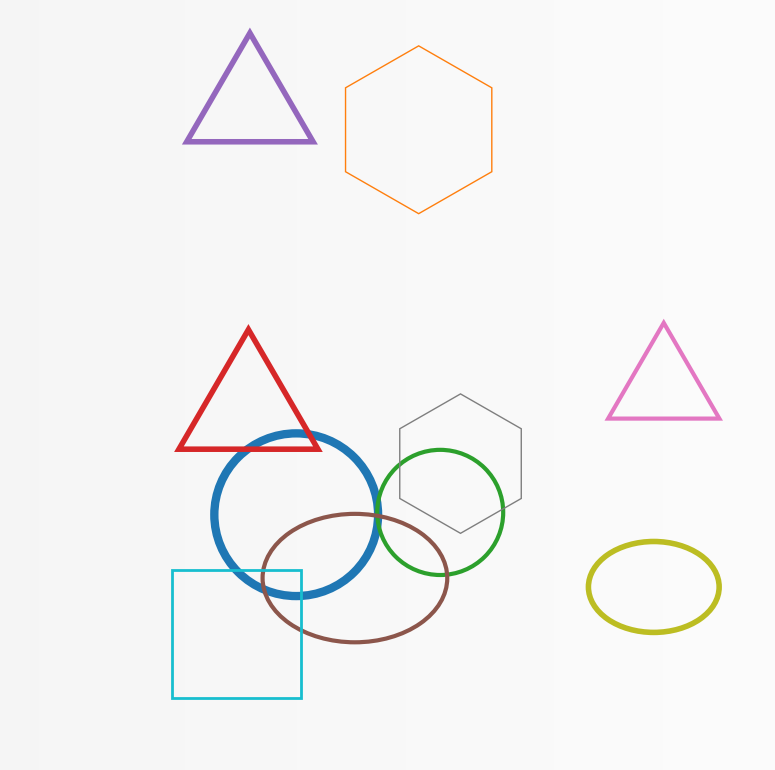[{"shape": "circle", "thickness": 3, "radius": 0.53, "center": [0.382, 0.332]}, {"shape": "hexagon", "thickness": 0.5, "radius": 0.54, "center": [0.54, 0.831]}, {"shape": "circle", "thickness": 1.5, "radius": 0.41, "center": [0.568, 0.335]}, {"shape": "triangle", "thickness": 2, "radius": 0.52, "center": [0.321, 0.468]}, {"shape": "triangle", "thickness": 2, "radius": 0.47, "center": [0.322, 0.863]}, {"shape": "oval", "thickness": 1.5, "radius": 0.6, "center": [0.458, 0.249]}, {"shape": "triangle", "thickness": 1.5, "radius": 0.41, "center": [0.856, 0.498]}, {"shape": "hexagon", "thickness": 0.5, "radius": 0.45, "center": [0.594, 0.398]}, {"shape": "oval", "thickness": 2, "radius": 0.42, "center": [0.844, 0.238]}, {"shape": "square", "thickness": 1, "radius": 0.42, "center": [0.306, 0.177]}]